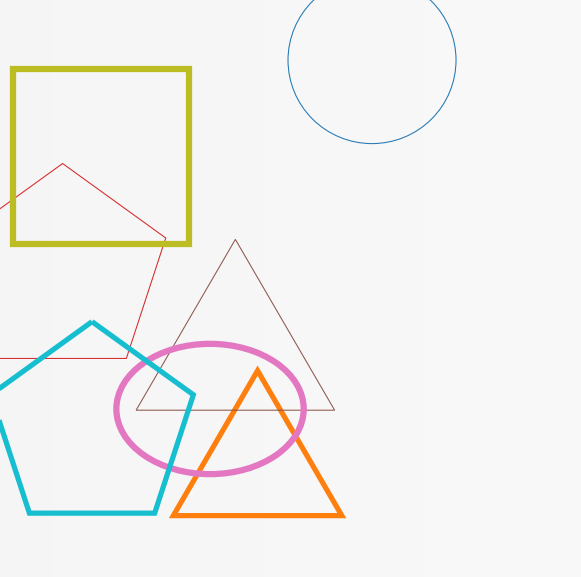[{"shape": "circle", "thickness": 0.5, "radius": 0.72, "center": [0.64, 0.895]}, {"shape": "triangle", "thickness": 2.5, "radius": 0.84, "center": [0.443, 0.19]}, {"shape": "pentagon", "thickness": 0.5, "radius": 0.93, "center": [0.108, 0.529]}, {"shape": "triangle", "thickness": 0.5, "radius": 0.99, "center": [0.405, 0.387]}, {"shape": "oval", "thickness": 3, "radius": 0.81, "center": [0.361, 0.291]}, {"shape": "square", "thickness": 3, "radius": 0.76, "center": [0.175, 0.728]}, {"shape": "pentagon", "thickness": 2.5, "radius": 0.92, "center": [0.158, 0.259]}]